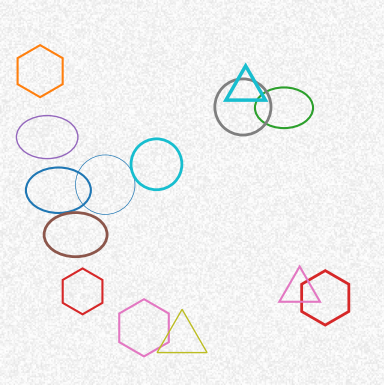[{"shape": "circle", "thickness": 0.5, "radius": 0.39, "center": [0.273, 0.52]}, {"shape": "oval", "thickness": 1.5, "radius": 0.42, "center": [0.152, 0.506]}, {"shape": "hexagon", "thickness": 1.5, "radius": 0.34, "center": [0.104, 0.815]}, {"shape": "oval", "thickness": 1.5, "radius": 0.38, "center": [0.738, 0.72]}, {"shape": "hexagon", "thickness": 2, "radius": 0.35, "center": [0.845, 0.226]}, {"shape": "hexagon", "thickness": 1.5, "radius": 0.3, "center": [0.214, 0.243]}, {"shape": "oval", "thickness": 1, "radius": 0.4, "center": [0.123, 0.644]}, {"shape": "oval", "thickness": 2, "radius": 0.41, "center": [0.196, 0.391]}, {"shape": "hexagon", "thickness": 1.5, "radius": 0.37, "center": [0.374, 0.149]}, {"shape": "triangle", "thickness": 1.5, "radius": 0.31, "center": [0.778, 0.247]}, {"shape": "circle", "thickness": 2, "radius": 0.36, "center": [0.631, 0.722]}, {"shape": "triangle", "thickness": 1, "radius": 0.37, "center": [0.473, 0.122]}, {"shape": "circle", "thickness": 2, "radius": 0.33, "center": [0.406, 0.573]}, {"shape": "triangle", "thickness": 2.5, "radius": 0.3, "center": [0.638, 0.77]}]